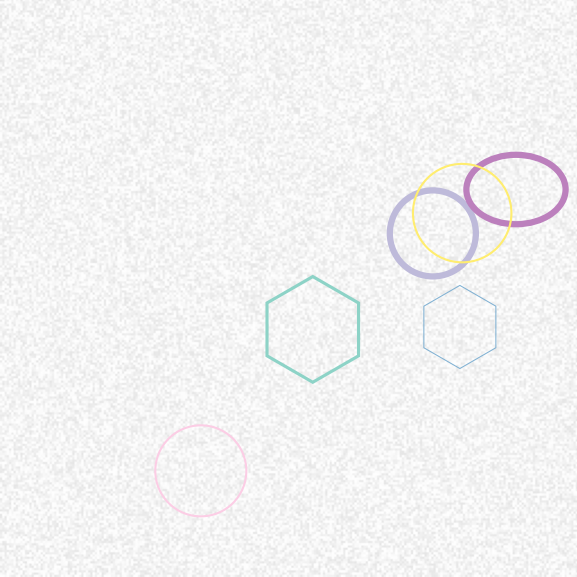[{"shape": "hexagon", "thickness": 1.5, "radius": 0.46, "center": [0.542, 0.429]}, {"shape": "circle", "thickness": 3, "radius": 0.37, "center": [0.75, 0.595]}, {"shape": "hexagon", "thickness": 0.5, "radius": 0.36, "center": [0.796, 0.433]}, {"shape": "circle", "thickness": 1, "radius": 0.39, "center": [0.348, 0.184]}, {"shape": "oval", "thickness": 3, "radius": 0.43, "center": [0.893, 0.671]}, {"shape": "circle", "thickness": 1, "radius": 0.43, "center": [0.8, 0.63]}]